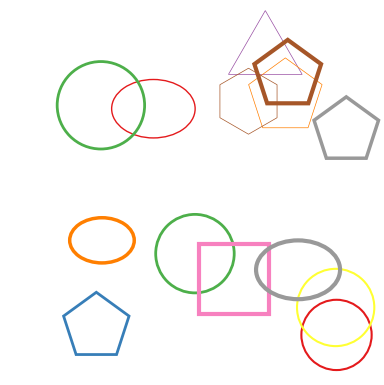[{"shape": "circle", "thickness": 1.5, "radius": 0.46, "center": [0.874, 0.13]}, {"shape": "oval", "thickness": 1, "radius": 0.54, "center": [0.398, 0.718]}, {"shape": "pentagon", "thickness": 2, "radius": 0.45, "center": [0.25, 0.151]}, {"shape": "circle", "thickness": 2, "radius": 0.51, "center": [0.506, 0.341]}, {"shape": "circle", "thickness": 2, "radius": 0.57, "center": [0.262, 0.727]}, {"shape": "triangle", "thickness": 0.5, "radius": 0.55, "center": [0.689, 0.862]}, {"shape": "oval", "thickness": 2.5, "radius": 0.42, "center": [0.265, 0.376]}, {"shape": "pentagon", "thickness": 0.5, "radius": 0.5, "center": [0.741, 0.749]}, {"shape": "circle", "thickness": 1.5, "radius": 0.5, "center": [0.872, 0.201]}, {"shape": "hexagon", "thickness": 0.5, "radius": 0.43, "center": [0.645, 0.737]}, {"shape": "pentagon", "thickness": 3, "radius": 0.46, "center": [0.747, 0.805]}, {"shape": "square", "thickness": 3, "radius": 0.46, "center": [0.607, 0.276]}, {"shape": "oval", "thickness": 3, "radius": 0.55, "center": [0.774, 0.299]}, {"shape": "pentagon", "thickness": 2.5, "radius": 0.44, "center": [0.899, 0.66]}]